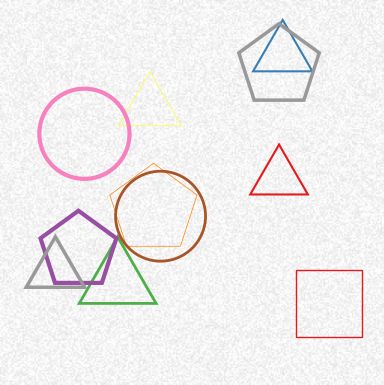[{"shape": "triangle", "thickness": 1.5, "radius": 0.43, "center": [0.725, 0.538]}, {"shape": "square", "thickness": 1, "radius": 0.43, "center": [0.855, 0.211]}, {"shape": "triangle", "thickness": 1.5, "radius": 0.44, "center": [0.734, 0.859]}, {"shape": "triangle", "thickness": 2, "radius": 0.58, "center": [0.306, 0.27]}, {"shape": "pentagon", "thickness": 3, "radius": 0.52, "center": [0.204, 0.349]}, {"shape": "pentagon", "thickness": 0.5, "radius": 0.6, "center": [0.399, 0.457]}, {"shape": "triangle", "thickness": 0.5, "radius": 0.47, "center": [0.39, 0.72]}, {"shape": "circle", "thickness": 2, "radius": 0.58, "center": [0.417, 0.438]}, {"shape": "circle", "thickness": 3, "radius": 0.59, "center": [0.219, 0.653]}, {"shape": "triangle", "thickness": 2.5, "radius": 0.44, "center": [0.144, 0.298]}, {"shape": "pentagon", "thickness": 2.5, "radius": 0.55, "center": [0.725, 0.829]}]